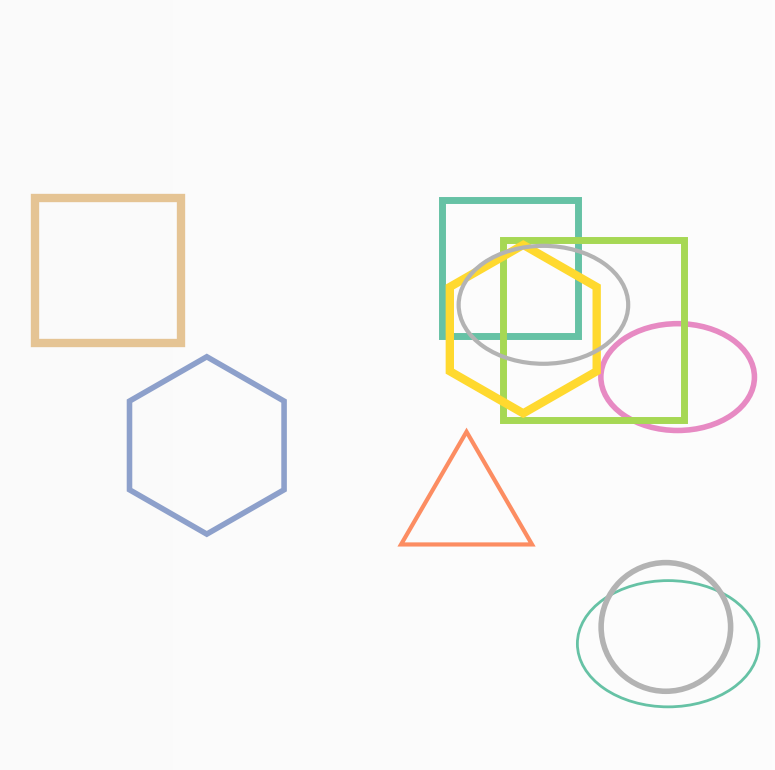[{"shape": "square", "thickness": 2.5, "radius": 0.44, "center": [0.658, 0.653]}, {"shape": "oval", "thickness": 1, "radius": 0.59, "center": [0.862, 0.164]}, {"shape": "triangle", "thickness": 1.5, "radius": 0.49, "center": [0.602, 0.342]}, {"shape": "hexagon", "thickness": 2, "radius": 0.58, "center": [0.267, 0.422]}, {"shape": "oval", "thickness": 2, "radius": 0.5, "center": [0.874, 0.51]}, {"shape": "square", "thickness": 2.5, "radius": 0.58, "center": [0.766, 0.571]}, {"shape": "hexagon", "thickness": 3, "radius": 0.55, "center": [0.675, 0.573]}, {"shape": "square", "thickness": 3, "radius": 0.47, "center": [0.139, 0.649]}, {"shape": "circle", "thickness": 2, "radius": 0.42, "center": [0.859, 0.186]}, {"shape": "oval", "thickness": 1.5, "radius": 0.55, "center": [0.701, 0.604]}]